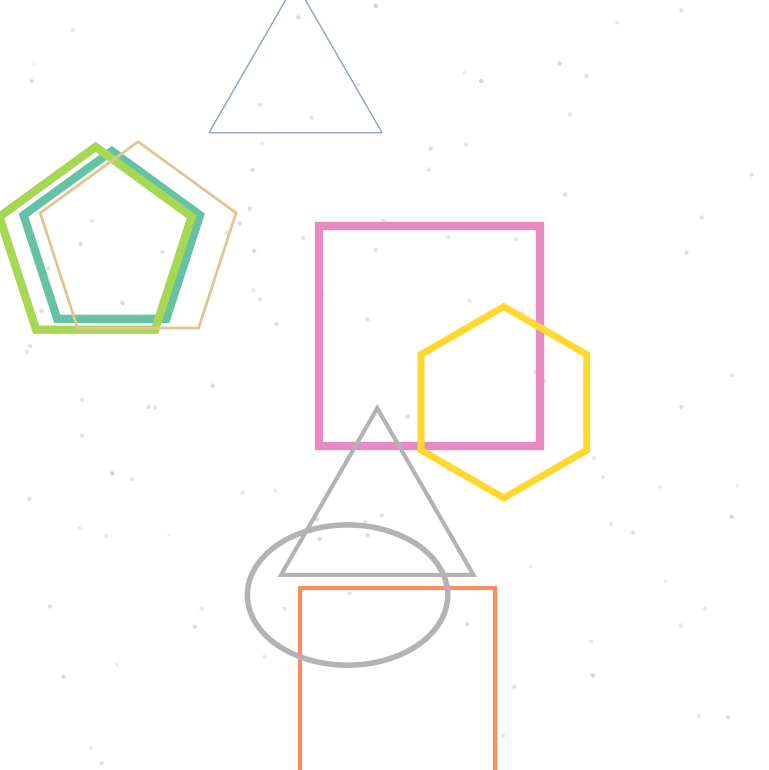[{"shape": "pentagon", "thickness": 3, "radius": 0.6, "center": [0.145, 0.683]}, {"shape": "square", "thickness": 1.5, "radius": 0.63, "center": [0.516, 0.109]}, {"shape": "triangle", "thickness": 0.5, "radius": 0.65, "center": [0.384, 0.893]}, {"shape": "square", "thickness": 3, "radius": 0.72, "center": [0.558, 0.564]}, {"shape": "pentagon", "thickness": 3, "radius": 0.66, "center": [0.124, 0.678]}, {"shape": "hexagon", "thickness": 2.5, "radius": 0.62, "center": [0.654, 0.478]}, {"shape": "pentagon", "thickness": 1, "radius": 0.67, "center": [0.179, 0.682]}, {"shape": "triangle", "thickness": 1.5, "radius": 0.72, "center": [0.49, 0.326]}, {"shape": "oval", "thickness": 2, "radius": 0.65, "center": [0.451, 0.227]}]